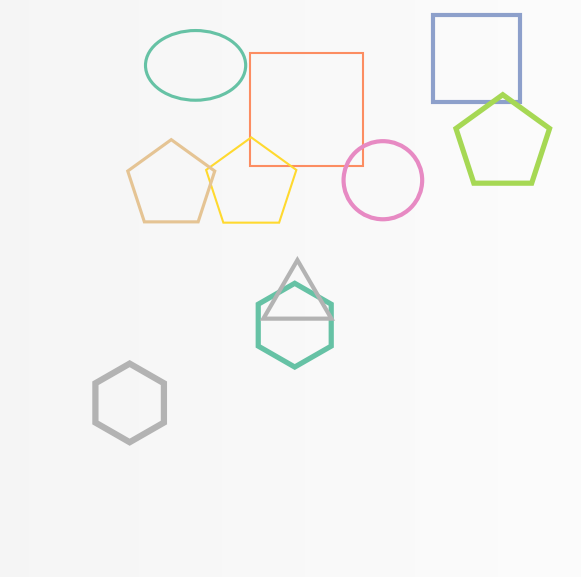[{"shape": "hexagon", "thickness": 2.5, "radius": 0.36, "center": [0.507, 0.436]}, {"shape": "oval", "thickness": 1.5, "radius": 0.43, "center": [0.336, 0.886]}, {"shape": "square", "thickness": 1, "radius": 0.49, "center": [0.528, 0.81]}, {"shape": "square", "thickness": 2, "radius": 0.38, "center": [0.82, 0.897]}, {"shape": "circle", "thickness": 2, "radius": 0.34, "center": [0.659, 0.687]}, {"shape": "pentagon", "thickness": 2.5, "radius": 0.42, "center": [0.865, 0.75]}, {"shape": "pentagon", "thickness": 1, "radius": 0.41, "center": [0.432, 0.68]}, {"shape": "pentagon", "thickness": 1.5, "radius": 0.39, "center": [0.295, 0.679]}, {"shape": "triangle", "thickness": 2, "radius": 0.34, "center": [0.512, 0.481]}, {"shape": "hexagon", "thickness": 3, "radius": 0.34, "center": [0.223, 0.301]}]